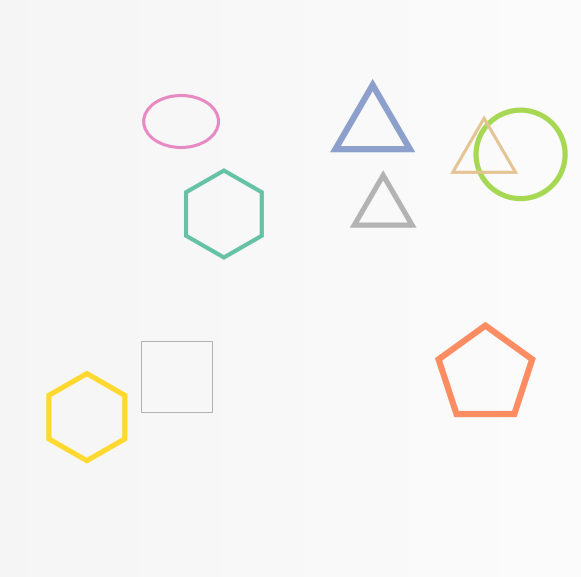[{"shape": "hexagon", "thickness": 2, "radius": 0.38, "center": [0.385, 0.629]}, {"shape": "pentagon", "thickness": 3, "radius": 0.42, "center": [0.835, 0.351]}, {"shape": "triangle", "thickness": 3, "radius": 0.37, "center": [0.641, 0.778]}, {"shape": "oval", "thickness": 1.5, "radius": 0.32, "center": [0.312, 0.789]}, {"shape": "circle", "thickness": 2.5, "radius": 0.38, "center": [0.896, 0.732]}, {"shape": "hexagon", "thickness": 2.5, "radius": 0.38, "center": [0.149, 0.277]}, {"shape": "triangle", "thickness": 1.5, "radius": 0.31, "center": [0.833, 0.732]}, {"shape": "square", "thickness": 0.5, "radius": 0.3, "center": [0.303, 0.347]}, {"shape": "triangle", "thickness": 2.5, "radius": 0.29, "center": [0.659, 0.638]}]